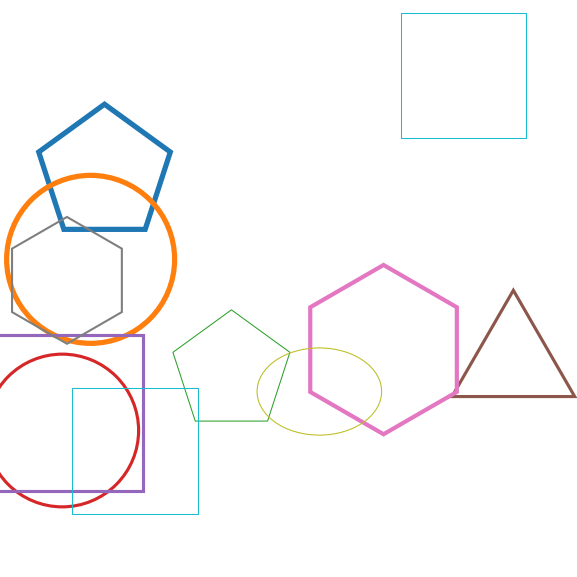[{"shape": "pentagon", "thickness": 2.5, "radius": 0.6, "center": [0.181, 0.699]}, {"shape": "circle", "thickness": 2.5, "radius": 0.73, "center": [0.157, 0.55]}, {"shape": "pentagon", "thickness": 0.5, "radius": 0.53, "center": [0.401, 0.356]}, {"shape": "circle", "thickness": 1.5, "radius": 0.66, "center": [0.108, 0.254]}, {"shape": "square", "thickness": 1.5, "radius": 0.68, "center": [0.112, 0.284]}, {"shape": "triangle", "thickness": 1.5, "radius": 0.61, "center": [0.889, 0.374]}, {"shape": "hexagon", "thickness": 2, "radius": 0.73, "center": [0.664, 0.394]}, {"shape": "hexagon", "thickness": 1, "radius": 0.55, "center": [0.116, 0.514]}, {"shape": "oval", "thickness": 0.5, "radius": 0.54, "center": [0.553, 0.321]}, {"shape": "square", "thickness": 0.5, "radius": 0.54, "center": [0.803, 0.868]}, {"shape": "square", "thickness": 0.5, "radius": 0.54, "center": [0.234, 0.218]}]